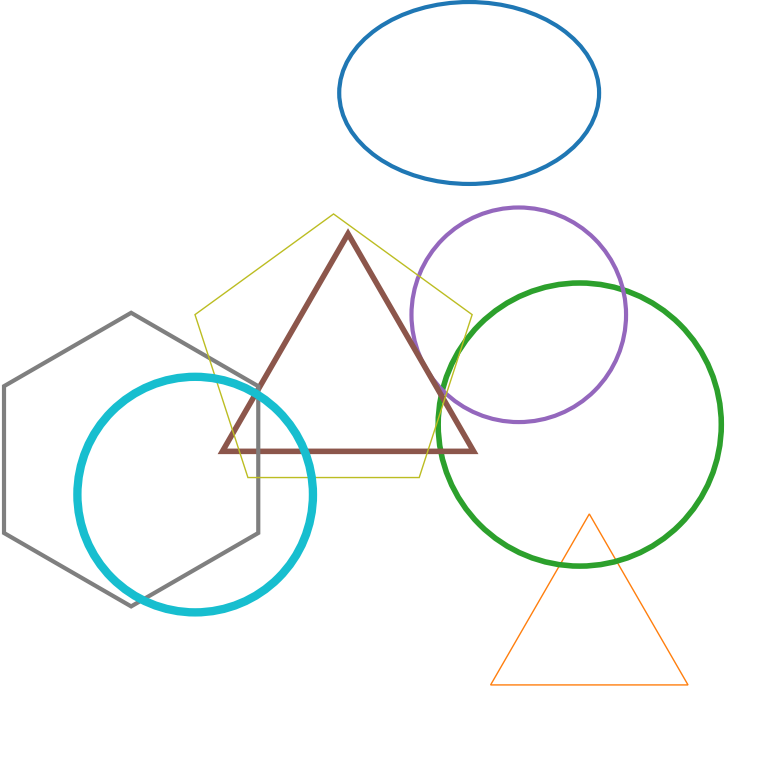[{"shape": "oval", "thickness": 1.5, "radius": 0.84, "center": [0.609, 0.879]}, {"shape": "triangle", "thickness": 0.5, "radius": 0.74, "center": [0.765, 0.185]}, {"shape": "circle", "thickness": 2, "radius": 0.92, "center": [0.753, 0.449]}, {"shape": "circle", "thickness": 1.5, "radius": 0.7, "center": [0.674, 0.591]}, {"shape": "triangle", "thickness": 2, "radius": 0.94, "center": [0.452, 0.508]}, {"shape": "hexagon", "thickness": 1.5, "radius": 0.95, "center": [0.17, 0.403]}, {"shape": "pentagon", "thickness": 0.5, "radius": 0.95, "center": [0.433, 0.533]}, {"shape": "circle", "thickness": 3, "radius": 0.76, "center": [0.253, 0.358]}]